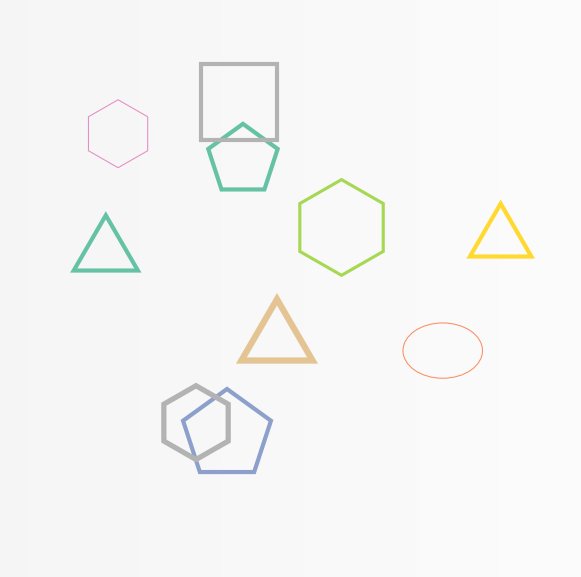[{"shape": "triangle", "thickness": 2, "radius": 0.32, "center": [0.182, 0.563]}, {"shape": "pentagon", "thickness": 2, "radius": 0.31, "center": [0.418, 0.722]}, {"shape": "oval", "thickness": 0.5, "radius": 0.34, "center": [0.762, 0.392]}, {"shape": "pentagon", "thickness": 2, "radius": 0.4, "center": [0.391, 0.246]}, {"shape": "hexagon", "thickness": 0.5, "radius": 0.29, "center": [0.203, 0.768]}, {"shape": "hexagon", "thickness": 1.5, "radius": 0.41, "center": [0.588, 0.605]}, {"shape": "triangle", "thickness": 2, "radius": 0.31, "center": [0.861, 0.585]}, {"shape": "triangle", "thickness": 3, "radius": 0.35, "center": [0.477, 0.41]}, {"shape": "hexagon", "thickness": 2.5, "radius": 0.32, "center": [0.337, 0.267]}, {"shape": "square", "thickness": 2, "radius": 0.33, "center": [0.412, 0.822]}]